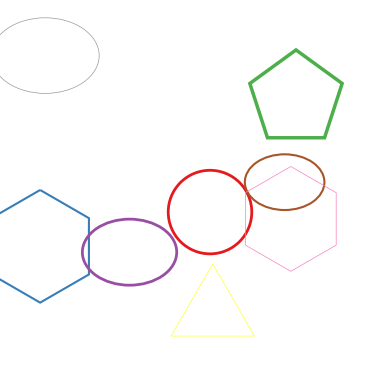[{"shape": "circle", "thickness": 2, "radius": 0.54, "center": [0.545, 0.449]}, {"shape": "hexagon", "thickness": 1.5, "radius": 0.73, "center": [0.104, 0.36]}, {"shape": "pentagon", "thickness": 2.5, "radius": 0.63, "center": [0.769, 0.744]}, {"shape": "oval", "thickness": 2, "radius": 0.61, "center": [0.336, 0.345]}, {"shape": "triangle", "thickness": 0.5, "radius": 0.63, "center": [0.553, 0.19]}, {"shape": "oval", "thickness": 1.5, "radius": 0.52, "center": [0.739, 0.527]}, {"shape": "hexagon", "thickness": 0.5, "radius": 0.68, "center": [0.755, 0.431]}, {"shape": "oval", "thickness": 0.5, "radius": 0.7, "center": [0.117, 0.856]}]